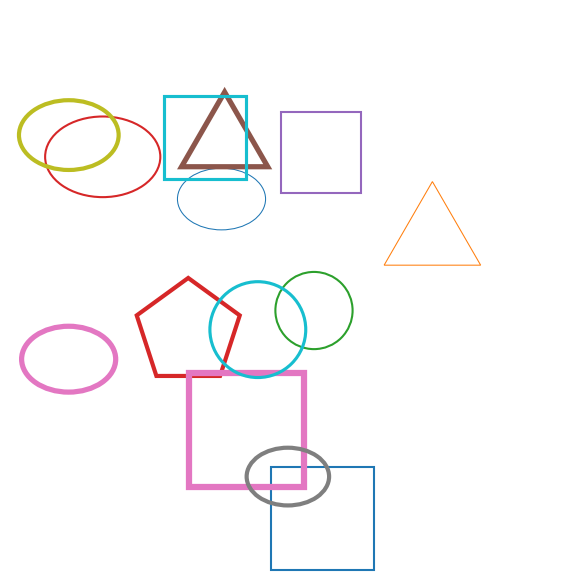[{"shape": "oval", "thickness": 0.5, "radius": 0.38, "center": [0.384, 0.654]}, {"shape": "square", "thickness": 1, "radius": 0.45, "center": [0.558, 0.102]}, {"shape": "triangle", "thickness": 0.5, "radius": 0.48, "center": [0.749, 0.588]}, {"shape": "circle", "thickness": 1, "radius": 0.33, "center": [0.544, 0.461]}, {"shape": "pentagon", "thickness": 2, "radius": 0.47, "center": [0.326, 0.424]}, {"shape": "oval", "thickness": 1, "radius": 0.5, "center": [0.178, 0.728]}, {"shape": "square", "thickness": 1, "radius": 0.35, "center": [0.556, 0.735]}, {"shape": "triangle", "thickness": 2.5, "radius": 0.43, "center": [0.389, 0.754]}, {"shape": "oval", "thickness": 2.5, "radius": 0.41, "center": [0.119, 0.377]}, {"shape": "square", "thickness": 3, "radius": 0.5, "center": [0.427, 0.254]}, {"shape": "oval", "thickness": 2, "radius": 0.36, "center": [0.498, 0.174]}, {"shape": "oval", "thickness": 2, "radius": 0.43, "center": [0.119, 0.765]}, {"shape": "square", "thickness": 1.5, "radius": 0.36, "center": [0.355, 0.761]}, {"shape": "circle", "thickness": 1.5, "radius": 0.41, "center": [0.446, 0.428]}]